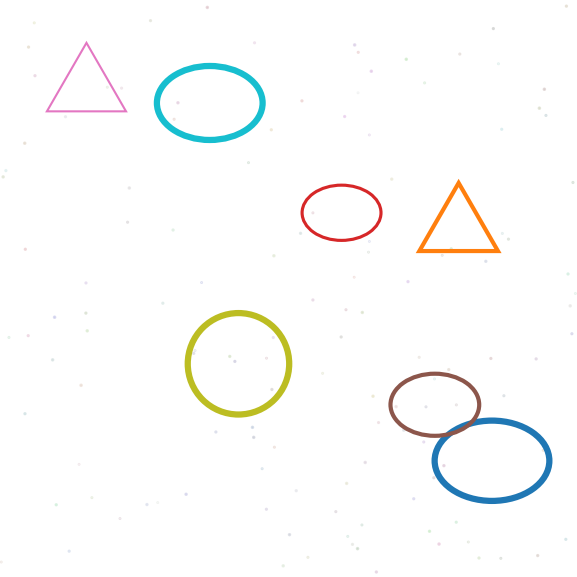[{"shape": "oval", "thickness": 3, "radius": 0.5, "center": [0.852, 0.201]}, {"shape": "triangle", "thickness": 2, "radius": 0.39, "center": [0.794, 0.604]}, {"shape": "oval", "thickness": 1.5, "radius": 0.34, "center": [0.591, 0.631]}, {"shape": "oval", "thickness": 2, "radius": 0.38, "center": [0.753, 0.298]}, {"shape": "triangle", "thickness": 1, "radius": 0.4, "center": [0.15, 0.846]}, {"shape": "circle", "thickness": 3, "radius": 0.44, "center": [0.413, 0.369]}, {"shape": "oval", "thickness": 3, "radius": 0.46, "center": [0.363, 0.821]}]